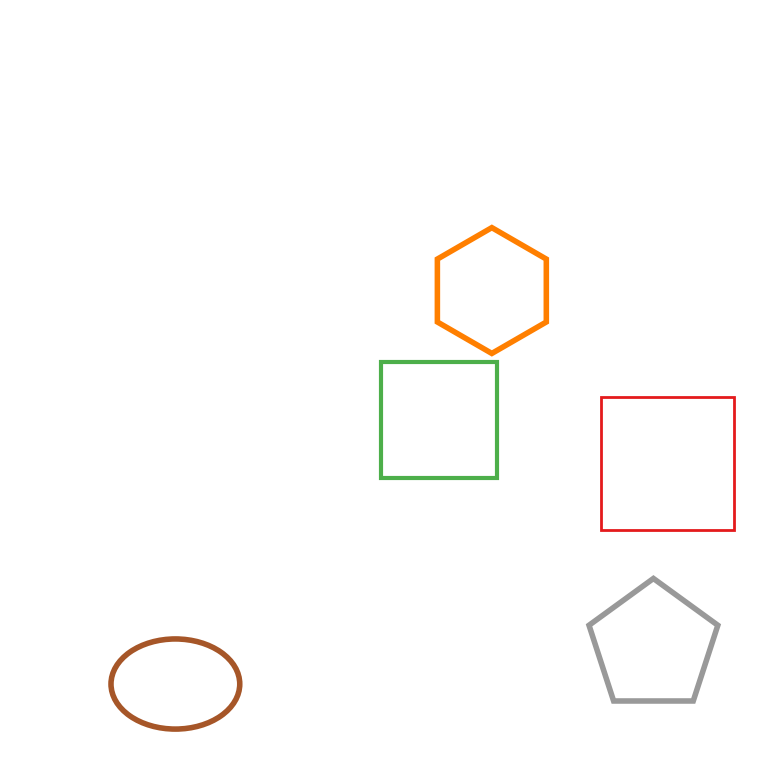[{"shape": "square", "thickness": 1, "radius": 0.43, "center": [0.866, 0.398]}, {"shape": "square", "thickness": 1.5, "radius": 0.38, "center": [0.571, 0.455]}, {"shape": "hexagon", "thickness": 2, "radius": 0.41, "center": [0.639, 0.623]}, {"shape": "oval", "thickness": 2, "radius": 0.42, "center": [0.228, 0.112]}, {"shape": "pentagon", "thickness": 2, "radius": 0.44, "center": [0.849, 0.161]}]